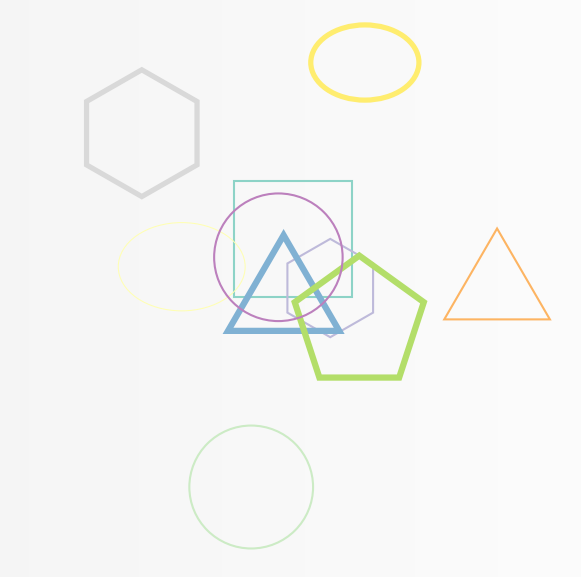[{"shape": "square", "thickness": 1, "radius": 0.5, "center": [0.504, 0.585]}, {"shape": "oval", "thickness": 0.5, "radius": 0.55, "center": [0.313, 0.537]}, {"shape": "hexagon", "thickness": 1, "radius": 0.43, "center": [0.568, 0.5]}, {"shape": "triangle", "thickness": 3, "radius": 0.55, "center": [0.488, 0.481]}, {"shape": "triangle", "thickness": 1, "radius": 0.52, "center": [0.855, 0.499]}, {"shape": "pentagon", "thickness": 3, "radius": 0.58, "center": [0.618, 0.44]}, {"shape": "hexagon", "thickness": 2.5, "radius": 0.55, "center": [0.244, 0.769]}, {"shape": "circle", "thickness": 1, "radius": 0.55, "center": [0.479, 0.554]}, {"shape": "circle", "thickness": 1, "radius": 0.53, "center": [0.432, 0.156]}, {"shape": "oval", "thickness": 2.5, "radius": 0.47, "center": [0.628, 0.891]}]